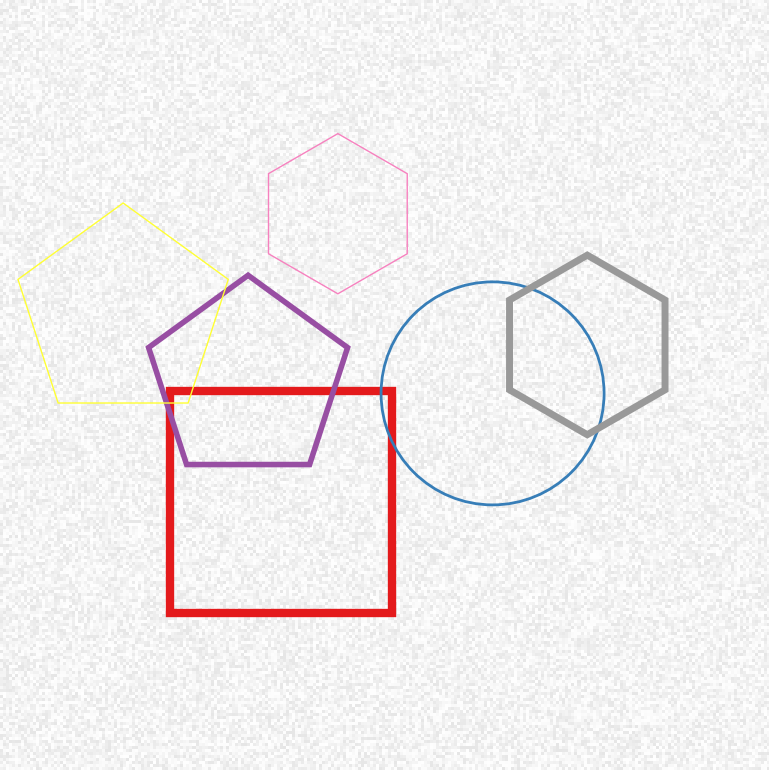[{"shape": "square", "thickness": 3, "radius": 0.72, "center": [0.365, 0.348]}, {"shape": "circle", "thickness": 1, "radius": 0.72, "center": [0.64, 0.489]}, {"shape": "pentagon", "thickness": 2, "radius": 0.68, "center": [0.322, 0.507]}, {"shape": "pentagon", "thickness": 0.5, "radius": 0.72, "center": [0.16, 0.593]}, {"shape": "hexagon", "thickness": 0.5, "radius": 0.52, "center": [0.439, 0.722]}, {"shape": "hexagon", "thickness": 2.5, "radius": 0.58, "center": [0.763, 0.552]}]